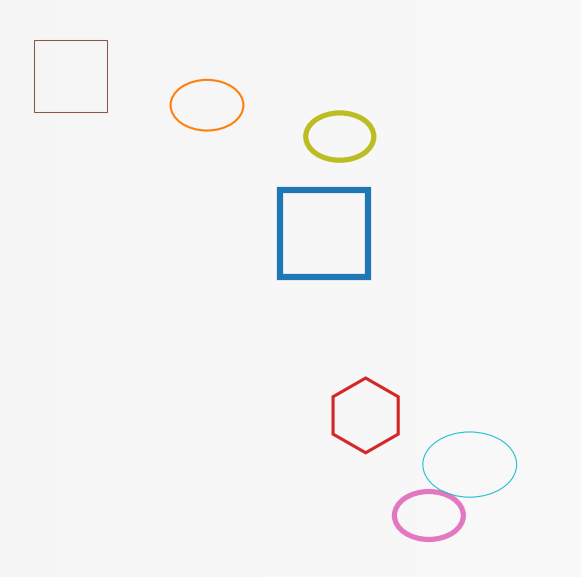[{"shape": "square", "thickness": 3, "radius": 0.38, "center": [0.557, 0.595]}, {"shape": "oval", "thickness": 1, "radius": 0.31, "center": [0.356, 0.817]}, {"shape": "hexagon", "thickness": 1.5, "radius": 0.32, "center": [0.629, 0.28]}, {"shape": "square", "thickness": 0.5, "radius": 0.31, "center": [0.121, 0.868]}, {"shape": "oval", "thickness": 2.5, "radius": 0.3, "center": [0.738, 0.106]}, {"shape": "oval", "thickness": 2.5, "radius": 0.29, "center": [0.585, 0.763]}, {"shape": "oval", "thickness": 0.5, "radius": 0.4, "center": [0.808, 0.195]}]